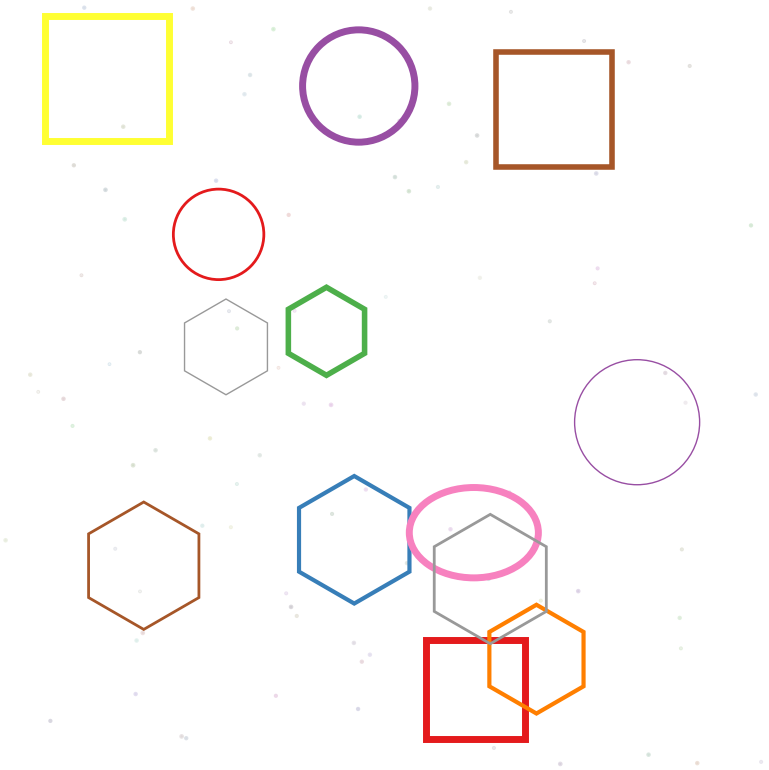[{"shape": "circle", "thickness": 1, "radius": 0.29, "center": [0.284, 0.696]}, {"shape": "square", "thickness": 2.5, "radius": 0.32, "center": [0.618, 0.105]}, {"shape": "hexagon", "thickness": 1.5, "radius": 0.41, "center": [0.46, 0.299]}, {"shape": "hexagon", "thickness": 2, "radius": 0.29, "center": [0.424, 0.57]}, {"shape": "circle", "thickness": 0.5, "radius": 0.41, "center": [0.827, 0.452]}, {"shape": "circle", "thickness": 2.5, "radius": 0.36, "center": [0.466, 0.888]}, {"shape": "hexagon", "thickness": 1.5, "radius": 0.35, "center": [0.697, 0.144]}, {"shape": "square", "thickness": 2.5, "radius": 0.4, "center": [0.139, 0.898]}, {"shape": "hexagon", "thickness": 1, "radius": 0.41, "center": [0.187, 0.265]}, {"shape": "square", "thickness": 2, "radius": 0.38, "center": [0.719, 0.858]}, {"shape": "oval", "thickness": 2.5, "radius": 0.42, "center": [0.615, 0.308]}, {"shape": "hexagon", "thickness": 1, "radius": 0.42, "center": [0.637, 0.248]}, {"shape": "hexagon", "thickness": 0.5, "radius": 0.31, "center": [0.293, 0.549]}]